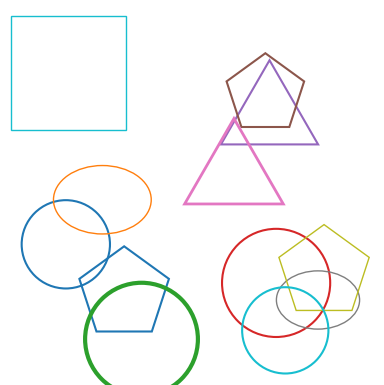[{"shape": "pentagon", "thickness": 1.5, "radius": 0.61, "center": [0.322, 0.238]}, {"shape": "circle", "thickness": 1.5, "radius": 0.57, "center": [0.171, 0.365]}, {"shape": "oval", "thickness": 1, "radius": 0.63, "center": [0.266, 0.481]}, {"shape": "circle", "thickness": 3, "radius": 0.73, "center": [0.368, 0.119]}, {"shape": "circle", "thickness": 1.5, "radius": 0.7, "center": [0.717, 0.265]}, {"shape": "triangle", "thickness": 1.5, "radius": 0.73, "center": [0.7, 0.698]}, {"shape": "pentagon", "thickness": 1.5, "radius": 0.53, "center": [0.689, 0.756]}, {"shape": "triangle", "thickness": 2, "radius": 0.74, "center": [0.608, 0.544]}, {"shape": "oval", "thickness": 1, "radius": 0.54, "center": [0.826, 0.221]}, {"shape": "pentagon", "thickness": 1, "radius": 0.62, "center": [0.842, 0.293]}, {"shape": "square", "thickness": 1, "radius": 0.74, "center": [0.178, 0.811]}, {"shape": "circle", "thickness": 1.5, "radius": 0.56, "center": [0.741, 0.142]}]